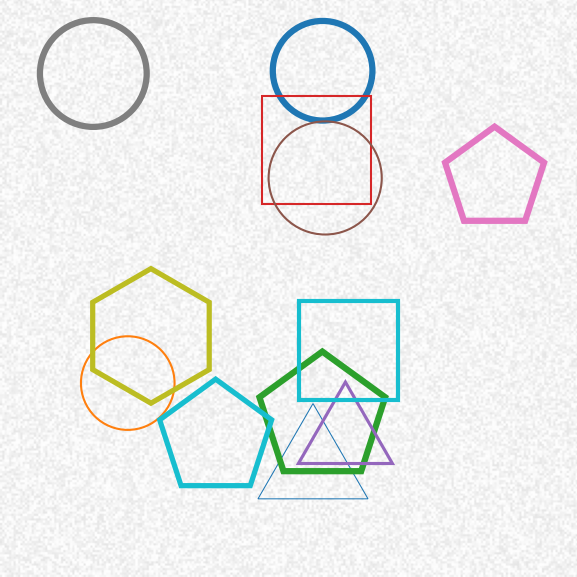[{"shape": "triangle", "thickness": 0.5, "radius": 0.55, "center": [0.542, 0.19]}, {"shape": "circle", "thickness": 3, "radius": 0.43, "center": [0.559, 0.877]}, {"shape": "circle", "thickness": 1, "radius": 0.41, "center": [0.221, 0.336]}, {"shape": "pentagon", "thickness": 3, "radius": 0.57, "center": [0.558, 0.276]}, {"shape": "square", "thickness": 1, "radius": 0.47, "center": [0.548, 0.74]}, {"shape": "triangle", "thickness": 1.5, "radius": 0.47, "center": [0.598, 0.244]}, {"shape": "circle", "thickness": 1, "radius": 0.49, "center": [0.563, 0.691]}, {"shape": "pentagon", "thickness": 3, "radius": 0.45, "center": [0.856, 0.69]}, {"shape": "circle", "thickness": 3, "radius": 0.46, "center": [0.162, 0.872]}, {"shape": "hexagon", "thickness": 2.5, "radius": 0.58, "center": [0.261, 0.417]}, {"shape": "pentagon", "thickness": 2.5, "radius": 0.51, "center": [0.373, 0.241]}, {"shape": "square", "thickness": 2, "radius": 0.43, "center": [0.604, 0.392]}]